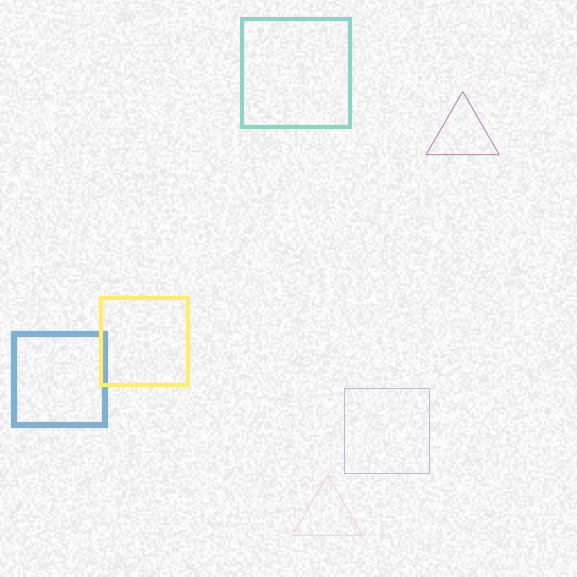[{"shape": "square", "thickness": 2, "radius": 0.46, "center": [0.513, 0.873]}, {"shape": "square", "thickness": 0.5, "radius": 0.37, "center": [0.669, 0.254]}, {"shape": "square", "thickness": 3, "radius": 0.39, "center": [0.103, 0.341]}, {"shape": "triangle", "thickness": 0.5, "radius": 0.35, "center": [0.567, 0.107]}, {"shape": "triangle", "thickness": 0.5, "radius": 0.36, "center": [0.801, 0.768]}, {"shape": "square", "thickness": 2, "radius": 0.38, "center": [0.251, 0.408]}]